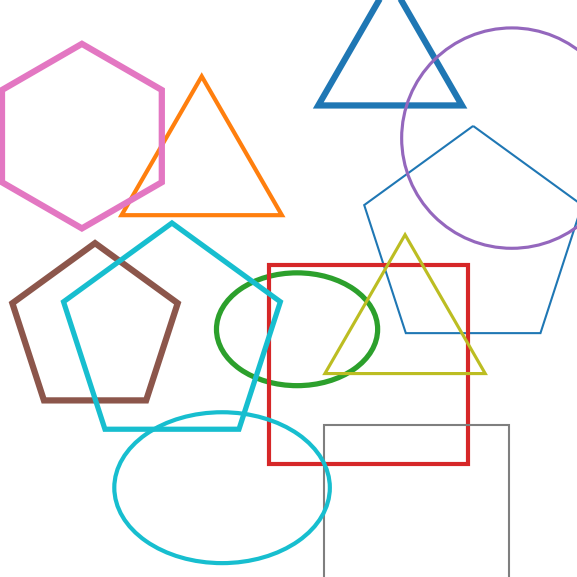[{"shape": "triangle", "thickness": 3, "radius": 0.72, "center": [0.676, 0.888]}, {"shape": "pentagon", "thickness": 1, "radius": 0.99, "center": [0.819, 0.583]}, {"shape": "triangle", "thickness": 2, "radius": 0.8, "center": [0.349, 0.707]}, {"shape": "oval", "thickness": 2.5, "radius": 0.7, "center": [0.514, 0.429]}, {"shape": "square", "thickness": 2, "radius": 0.86, "center": [0.637, 0.367]}, {"shape": "circle", "thickness": 1.5, "radius": 0.95, "center": [0.886, 0.76]}, {"shape": "pentagon", "thickness": 3, "radius": 0.75, "center": [0.165, 0.428]}, {"shape": "hexagon", "thickness": 3, "radius": 0.8, "center": [0.142, 0.763]}, {"shape": "square", "thickness": 1, "radius": 0.8, "center": [0.721, 0.103]}, {"shape": "triangle", "thickness": 1.5, "radius": 0.8, "center": [0.701, 0.432]}, {"shape": "pentagon", "thickness": 2.5, "radius": 0.99, "center": [0.298, 0.416]}, {"shape": "oval", "thickness": 2, "radius": 0.93, "center": [0.385, 0.155]}]